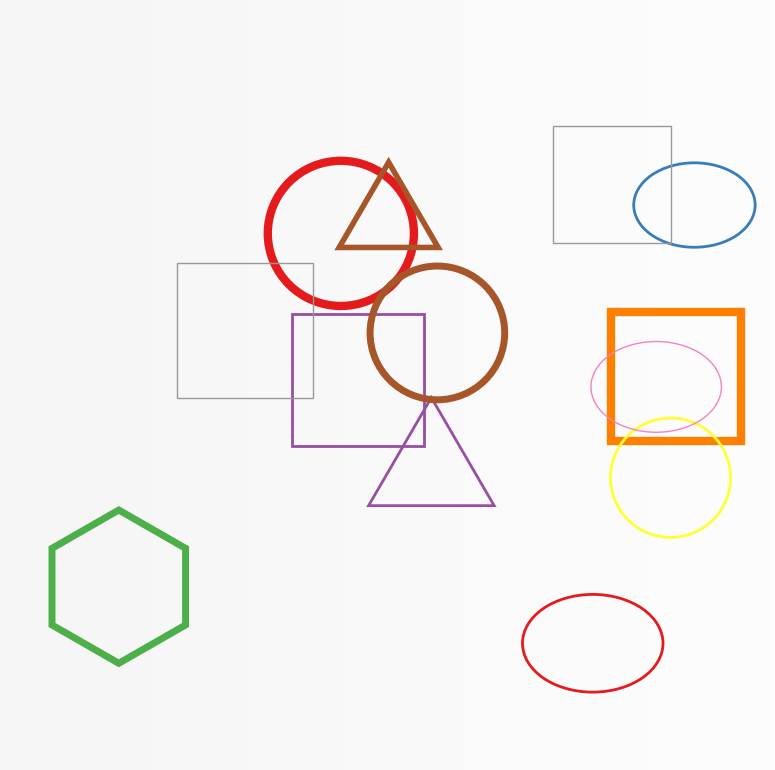[{"shape": "circle", "thickness": 3, "radius": 0.47, "center": [0.44, 0.697]}, {"shape": "oval", "thickness": 1, "radius": 0.45, "center": [0.765, 0.165]}, {"shape": "oval", "thickness": 1, "radius": 0.39, "center": [0.896, 0.734]}, {"shape": "hexagon", "thickness": 2.5, "radius": 0.5, "center": [0.153, 0.238]}, {"shape": "square", "thickness": 1, "radius": 0.43, "center": [0.462, 0.506]}, {"shape": "triangle", "thickness": 1, "radius": 0.47, "center": [0.557, 0.39]}, {"shape": "square", "thickness": 3, "radius": 0.42, "center": [0.873, 0.511]}, {"shape": "circle", "thickness": 1, "radius": 0.39, "center": [0.865, 0.38]}, {"shape": "triangle", "thickness": 2, "radius": 0.37, "center": [0.501, 0.716]}, {"shape": "circle", "thickness": 2.5, "radius": 0.43, "center": [0.564, 0.568]}, {"shape": "oval", "thickness": 0.5, "radius": 0.42, "center": [0.847, 0.498]}, {"shape": "square", "thickness": 0.5, "radius": 0.38, "center": [0.79, 0.76]}, {"shape": "square", "thickness": 0.5, "radius": 0.44, "center": [0.316, 0.571]}]